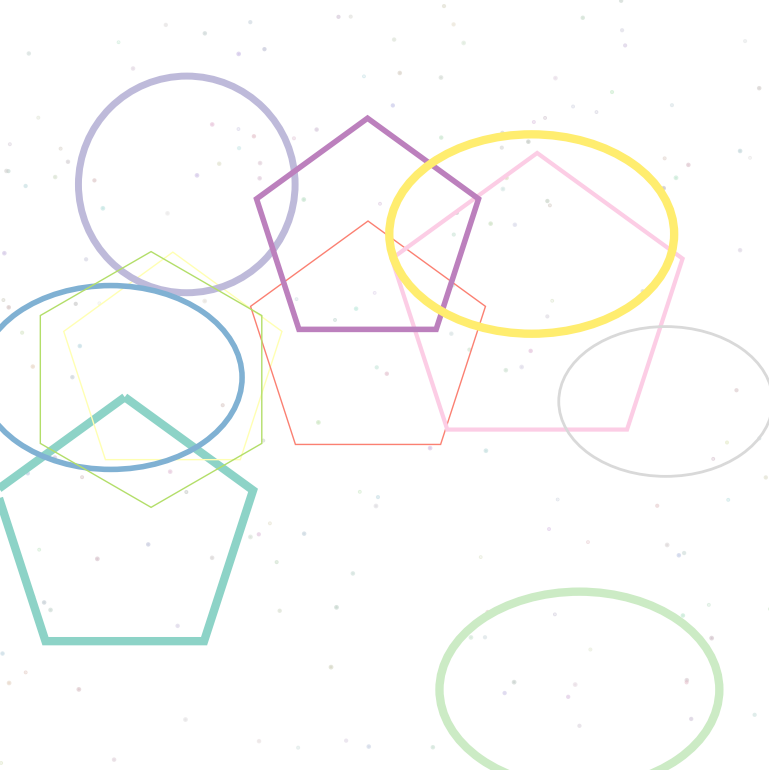[{"shape": "pentagon", "thickness": 3, "radius": 0.88, "center": [0.162, 0.309]}, {"shape": "pentagon", "thickness": 0.5, "radius": 0.74, "center": [0.224, 0.524]}, {"shape": "circle", "thickness": 2.5, "radius": 0.7, "center": [0.243, 0.761]}, {"shape": "pentagon", "thickness": 0.5, "radius": 0.8, "center": [0.478, 0.553]}, {"shape": "oval", "thickness": 2, "radius": 0.85, "center": [0.144, 0.51]}, {"shape": "hexagon", "thickness": 0.5, "radius": 0.83, "center": [0.196, 0.507]}, {"shape": "pentagon", "thickness": 1.5, "radius": 0.99, "center": [0.698, 0.603]}, {"shape": "oval", "thickness": 1, "radius": 0.69, "center": [0.865, 0.479]}, {"shape": "pentagon", "thickness": 2, "radius": 0.76, "center": [0.477, 0.695]}, {"shape": "oval", "thickness": 3, "radius": 0.91, "center": [0.752, 0.104]}, {"shape": "oval", "thickness": 3, "radius": 0.92, "center": [0.691, 0.696]}]